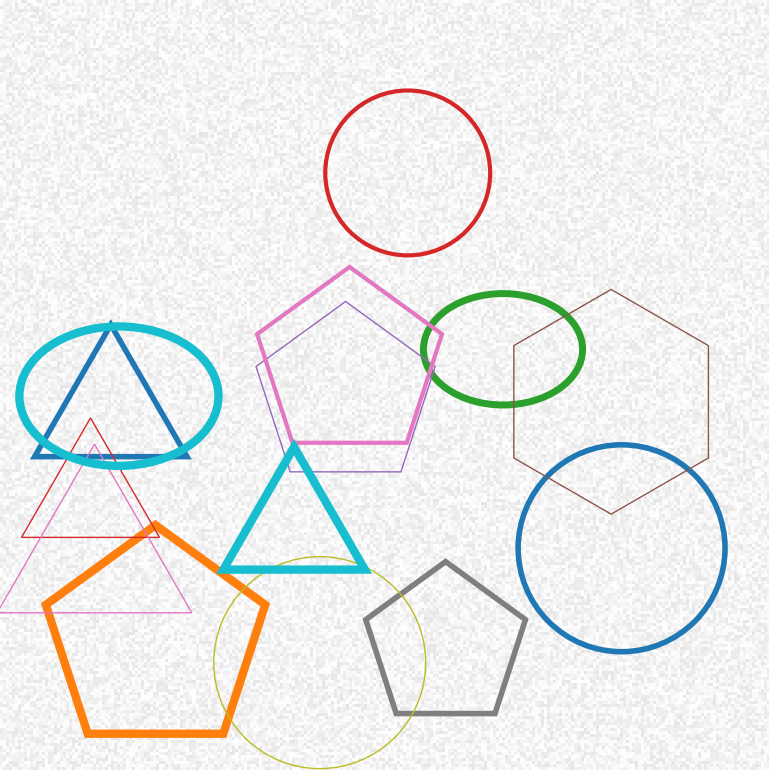[{"shape": "triangle", "thickness": 2, "radius": 0.57, "center": [0.144, 0.464]}, {"shape": "circle", "thickness": 2, "radius": 0.67, "center": [0.807, 0.288]}, {"shape": "pentagon", "thickness": 3, "radius": 0.75, "center": [0.202, 0.168]}, {"shape": "oval", "thickness": 2.5, "radius": 0.52, "center": [0.653, 0.546]}, {"shape": "triangle", "thickness": 0.5, "radius": 0.52, "center": [0.118, 0.354]}, {"shape": "circle", "thickness": 1.5, "radius": 0.54, "center": [0.53, 0.775]}, {"shape": "pentagon", "thickness": 0.5, "radius": 0.61, "center": [0.449, 0.486]}, {"shape": "hexagon", "thickness": 0.5, "radius": 0.73, "center": [0.794, 0.478]}, {"shape": "triangle", "thickness": 0.5, "radius": 0.73, "center": [0.123, 0.277]}, {"shape": "pentagon", "thickness": 1.5, "radius": 0.63, "center": [0.454, 0.527]}, {"shape": "pentagon", "thickness": 2, "radius": 0.55, "center": [0.579, 0.162]}, {"shape": "circle", "thickness": 0.5, "radius": 0.69, "center": [0.415, 0.139]}, {"shape": "triangle", "thickness": 3, "radius": 0.53, "center": [0.382, 0.313]}, {"shape": "oval", "thickness": 3, "radius": 0.65, "center": [0.154, 0.486]}]